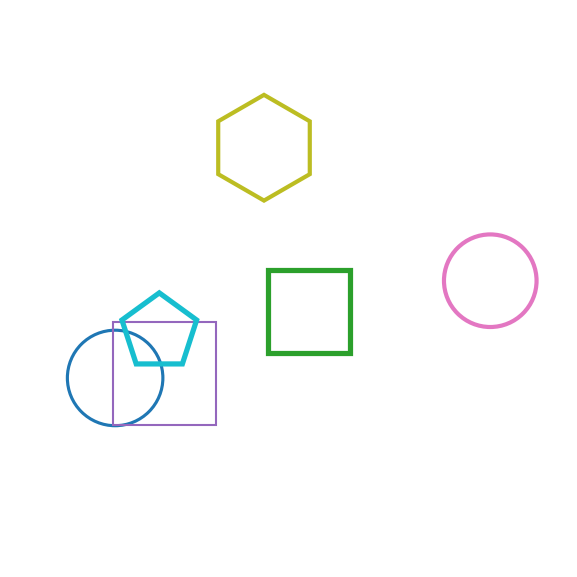[{"shape": "circle", "thickness": 1.5, "radius": 0.41, "center": [0.199, 0.345]}, {"shape": "square", "thickness": 2.5, "radius": 0.36, "center": [0.535, 0.46]}, {"shape": "square", "thickness": 1, "radius": 0.44, "center": [0.285, 0.353]}, {"shape": "circle", "thickness": 2, "radius": 0.4, "center": [0.849, 0.513]}, {"shape": "hexagon", "thickness": 2, "radius": 0.46, "center": [0.457, 0.743]}, {"shape": "pentagon", "thickness": 2.5, "radius": 0.34, "center": [0.276, 0.424]}]